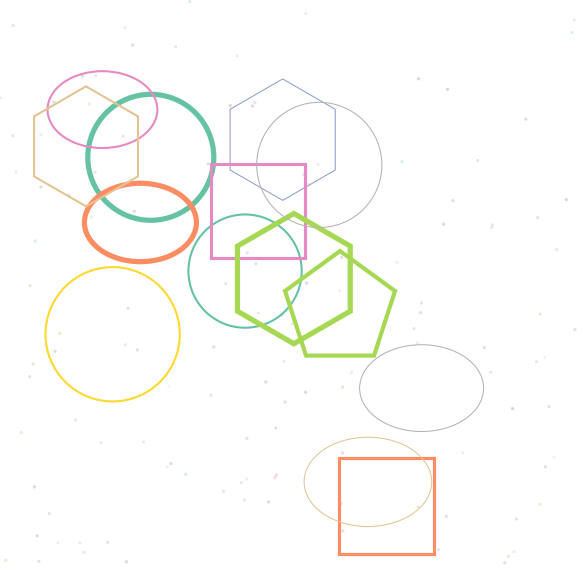[{"shape": "circle", "thickness": 2.5, "radius": 0.55, "center": [0.261, 0.727]}, {"shape": "circle", "thickness": 1, "radius": 0.49, "center": [0.424, 0.53]}, {"shape": "square", "thickness": 1.5, "radius": 0.41, "center": [0.67, 0.123]}, {"shape": "oval", "thickness": 2.5, "radius": 0.48, "center": [0.243, 0.614]}, {"shape": "hexagon", "thickness": 0.5, "radius": 0.53, "center": [0.49, 0.757]}, {"shape": "oval", "thickness": 1, "radius": 0.48, "center": [0.177, 0.809]}, {"shape": "square", "thickness": 1.5, "radius": 0.41, "center": [0.447, 0.634]}, {"shape": "hexagon", "thickness": 2.5, "radius": 0.56, "center": [0.509, 0.517]}, {"shape": "pentagon", "thickness": 2, "radius": 0.5, "center": [0.589, 0.464]}, {"shape": "circle", "thickness": 1, "radius": 0.58, "center": [0.195, 0.42]}, {"shape": "hexagon", "thickness": 1, "radius": 0.52, "center": [0.149, 0.746]}, {"shape": "oval", "thickness": 0.5, "radius": 0.55, "center": [0.637, 0.165]}, {"shape": "circle", "thickness": 0.5, "radius": 0.54, "center": [0.553, 0.714]}, {"shape": "oval", "thickness": 0.5, "radius": 0.54, "center": [0.73, 0.327]}]